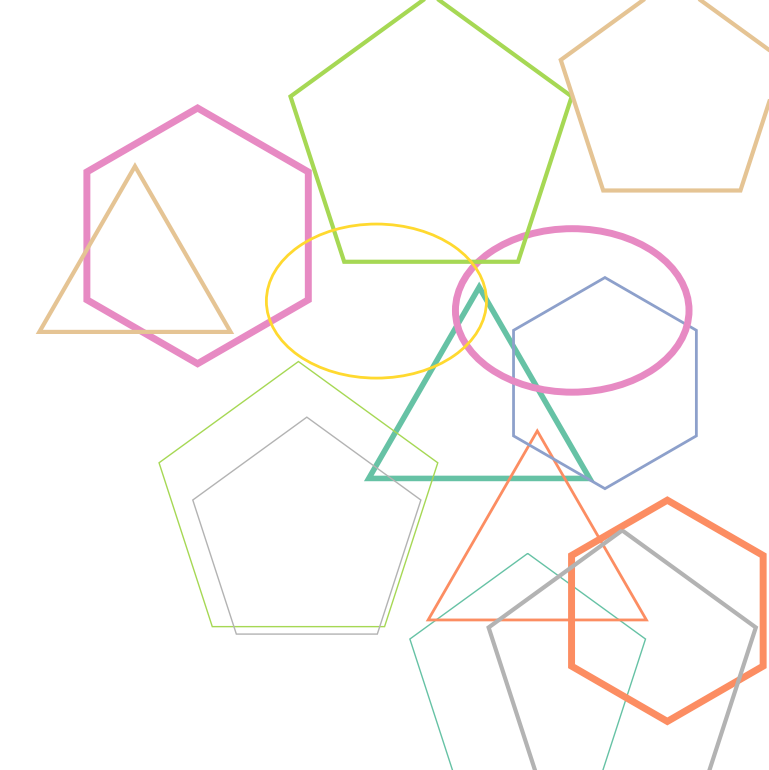[{"shape": "pentagon", "thickness": 0.5, "radius": 0.8, "center": [0.685, 0.12]}, {"shape": "triangle", "thickness": 2, "radius": 0.83, "center": [0.622, 0.461]}, {"shape": "triangle", "thickness": 1, "radius": 0.82, "center": [0.698, 0.277]}, {"shape": "hexagon", "thickness": 2.5, "radius": 0.72, "center": [0.867, 0.207]}, {"shape": "hexagon", "thickness": 1, "radius": 0.69, "center": [0.786, 0.502]}, {"shape": "oval", "thickness": 2.5, "radius": 0.76, "center": [0.743, 0.597]}, {"shape": "hexagon", "thickness": 2.5, "radius": 0.83, "center": [0.257, 0.694]}, {"shape": "pentagon", "thickness": 1.5, "radius": 0.96, "center": [0.56, 0.815]}, {"shape": "pentagon", "thickness": 0.5, "radius": 0.95, "center": [0.388, 0.34]}, {"shape": "oval", "thickness": 1, "radius": 0.71, "center": [0.489, 0.609]}, {"shape": "triangle", "thickness": 1.5, "radius": 0.72, "center": [0.175, 0.641]}, {"shape": "pentagon", "thickness": 1.5, "radius": 0.76, "center": [0.872, 0.875]}, {"shape": "pentagon", "thickness": 0.5, "radius": 0.78, "center": [0.398, 0.303]}, {"shape": "pentagon", "thickness": 1.5, "radius": 0.91, "center": [0.808, 0.129]}]